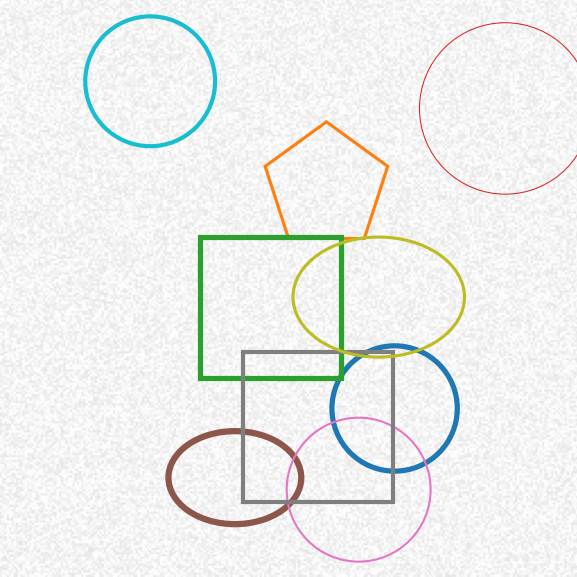[{"shape": "circle", "thickness": 2.5, "radius": 0.54, "center": [0.683, 0.292]}, {"shape": "pentagon", "thickness": 1.5, "radius": 0.56, "center": [0.565, 0.677]}, {"shape": "square", "thickness": 2.5, "radius": 0.61, "center": [0.468, 0.467]}, {"shape": "circle", "thickness": 0.5, "radius": 0.74, "center": [0.875, 0.811]}, {"shape": "oval", "thickness": 3, "radius": 0.58, "center": [0.407, 0.172]}, {"shape": "circle", "thickness": 1, "radius": 0.62, "center": [0.621, 0.151]}, {"shape": "square", "thickness": 2, "radius": 0.65, "center": [0.551, 0.26]}, {"shape": "oval", "thickness": 1.5, "radius": 0.74, "center": [0.656, 0.485]}, {"shape": "circle", "thickness": 2, "radius": 0.56, "center": [0.26, 0.858]}]